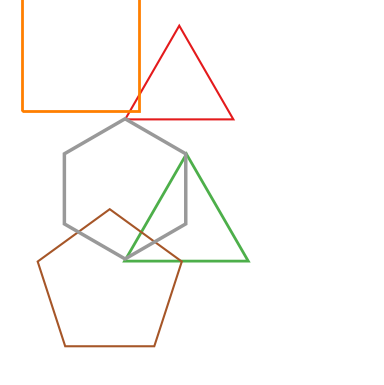[{"shape": "triangle", "thickness": 1.5, "radius": 0.81, "center": [0.466, 0.771]}, {"shape": "triangle", "thickness": 2, "radius": 0.93, "center": [0.484, 0.414]}, {"shape": "square", "thickness": 2, "radius": 0.76, "center": [0.209, 0.864]}, {"shape": "pentagon", "thickness": 1.5, "radius": 0.98, "center": [0.285, 0.26]}, {"shape": "hexagon", "thickness": 2.5, "radius": 0.91, "center": [0.325, 0.509]}]